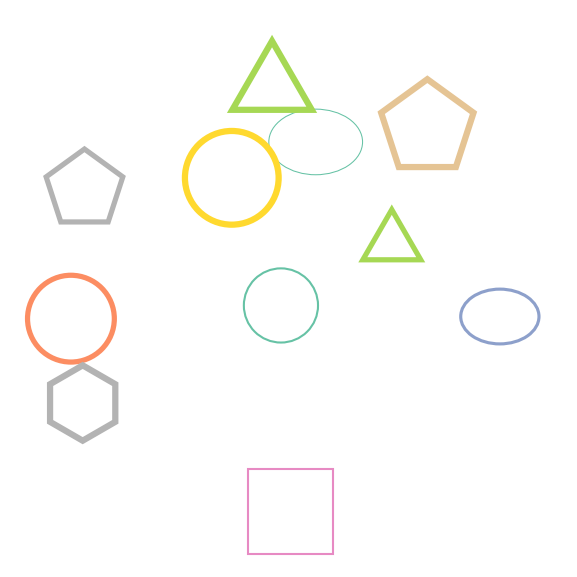[{"shape": "oval", "thickness": 0.5, "radius": 0.41, "center": [0.547, 0.753]}, {"shape": "circle", "thickness": 1, "radius": 0.32, "center": [0.486, 0.47]}, {"shape": "circle", "thickness": 2.5, "radius": 0.38, "center": [0.123, 0.447]}, {"shape": "oval", "thickness": 1.5, "radius": 0.34, "center": [0.866, 0.451]}, {"shape": "square", "thickness": 1, "radius": 0.37, "center": [0.502, 0.113]}, {"shape": "triangle", "thickness": 3, "radius": 0.4, "center": [0.471, 0.849]}, {"shape": "triangle", "thickness": 2.5, "radius": 0.29, "center": [0.678, 0.578]}, {"shape": "circle", "thickness": 3, "radius": 0.41, "center": [0.401, 0.691]}, {"shape": "pentagon", "thickness": 3, "radius": 0.42, "center": [0.74, 0.778]}, {"shape": "pentagon", "thickness": 2.5, "radius": 0.35, "center": [0.146, 0.671]}, {"shape": "hexagon", "thickness": 3, "radius": 0.33, "center": [0.143, 0.301]}]